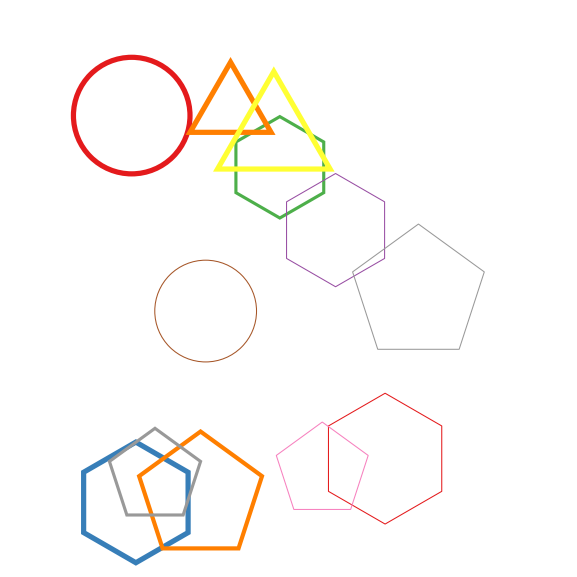[{"shape": "hexagon", "thickness": 0.5, "radius": 0.57, "center": [0.667, 0.205]}, {"shape": "circle", "thickness": 2.5, "radius": 0.5, "center": [0.228, 0.799]}, {"shape": "hexagon", "thickness": 2.5, "radius": 0.52, "center": [0.235, 0.129]}, {"shape": "hexagon", "thickness": 1.5, "radius": 0.44, "center": [0.485, 0.709]}, {"shape": "hexagon", "thickness": 0.5, "radius": 0.49, "center": [0.581, 0.601]}, {"shape": "pentagon", "thickness": 2, "radius": 0.56, "center": [0.347, 0.14]}, {"shape": "triangle", "thickness": 2.5, "radius": 0.4, "center": [0.399, 0.81]}, {"shape": "triangle", "thickness": 2.5, "radius": 0.56, "center": [0.474, 0.763]}, {"shape": "circle", "thickness": 0.5, "radius": 0.44, "center": [0.356, 0.461]}, {"shape": "pentagon", "thickness": 0.5, "radius": 0.42, "center": [0.558, 0.185]}, {"shape": "pentagon", "thickness": 0.5, "radius": 0.6, "center": [0.725, 0.491]}, {"shape": "pentagon", "thickness": 1.5, "radius": 0.41, "center": [0.268, 0.174]}]